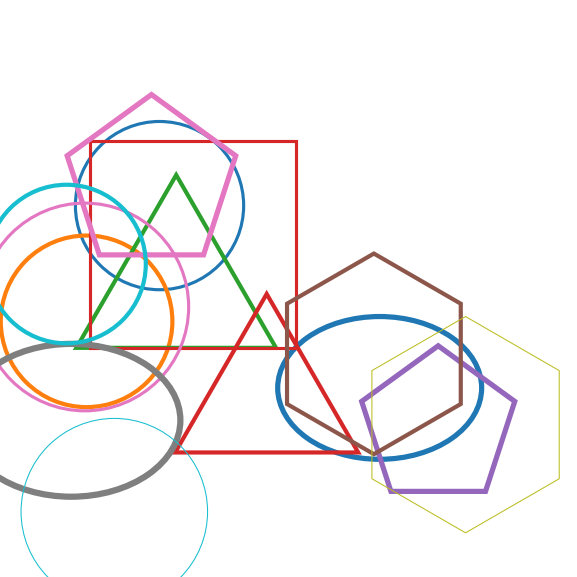[{"shape": "circle", "thickness": 1.5, "radius": 0.73, "center": [0.276, 0.643]}, {"shape": "oval", "thickness": 2.5, "radius": 0.88, "center": [0.657, 0.327]}, {"shape": "circle", "thickness": 2, "radius": 0.74, "center": [0.15, 0.443]}, {"shape": "triangle", "thickness": 2, "radius": 1.0, "center": [0.305, 0.497]}, {"shape": "triangle", "thickness": 2, "radius": 0.91, "center": [0.462, 0.307]}, {"shape": "square", "thickness": 1.5, "radius": 0.89, "center": [0.334, 0.576]}, {"shape": "pentagon", "thickness": 2.5, "radius": 0.7, "center": [0.759, 0.261]}, {"shape": "hexagon", "thickness": 2, "radius": 0.87, "center": [0.647, 0.386]}, {"shape": "pentagon", "thickness": 2.5, "radius": 0.77, "center": [0.262, 0.682]}, {"shape": "circle", "thickness": 1.5, "radius": 0.9, "center": [0.147, 0.468]}, {"shape": "oval", "thickness": 3, "radius": 0.95, "center": [0.123, 0.271]}, {"shape": "hexagon", "thickness": 0.5, "radius": 0.94, "center": [0.806, 0.264]}, {"shape": "circle", "thickness": 2, "radius": 0.69, "center": [0.115, 0.542]}, {"shape": "circle", "thickness": 0.5, "radius": 0.81, "center": [0.198, 0.113]}]